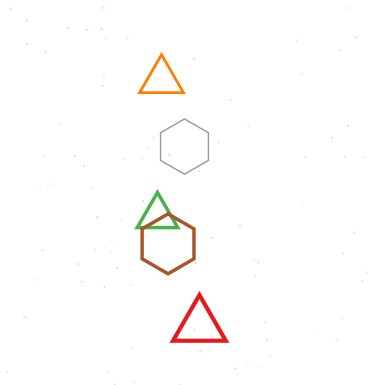[{"shape": "triangle", "thickness": 3, "radius": 0.4, "center": [0.518, 0.155]}, {"shape": "triangle", "thickness": 2.5, "radius": 0.3, "center": [0.409, 0.439]}, {"shape": "triangle", "thickness": 2, "radius": 0.33, "center": [0.42, 0.792]}, {"shape": "hexagon", "thickness": 2.5, "radius": 0.39, "center": [0.437, 0.367]}, {"shape": "hexagon", "thickness": 1, "radius": 0.36, "center": [0.479, 0.619]}]